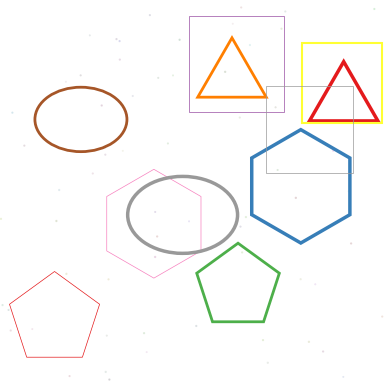[{"shape": "pentagon", "thickness": 0.5, "radius": 0.62, "center": [0.142, 0.172]}, {"shape": "triangle", "thickness": 2.5, "radius": 0.51, "center": [0.893, 0.737]}, {"shape": "hexagon", "thickness": 2.5, "radius": 0.74, "center": [0.781, 0.516]}, {"shape": "pentagon", "thickness": 2, "radius": 0.56, "center": [0.618, 0.255]}, {"shape": "square", "thickness": 0.5, "radius": 0.62, "center": [0.614, 0.833]}, {"shape": "triangle", "thickness": 2, "radius": 0.51, "center": [0.603, 0.799]}, {"shape": "square", "thickness": 1.5, "radius": 0.52, "center": [0.888, 0.784]}, {"shape": "oval", "thickness": 2, "radius": 0.6, "center": [0.21, 0.69]}, {"shape": "hexagon", "thickness": 0.5, "radius": 0.71, "center": [0.4, 0.419]}, {"shape": "square", "thickness": 0.5, "radius": 0.57, "center": [0.804, 0.663]}, {"shape": "oval", "thickness": 2.5, "radius": 0.71, "center": [0.474, 0.442]}]